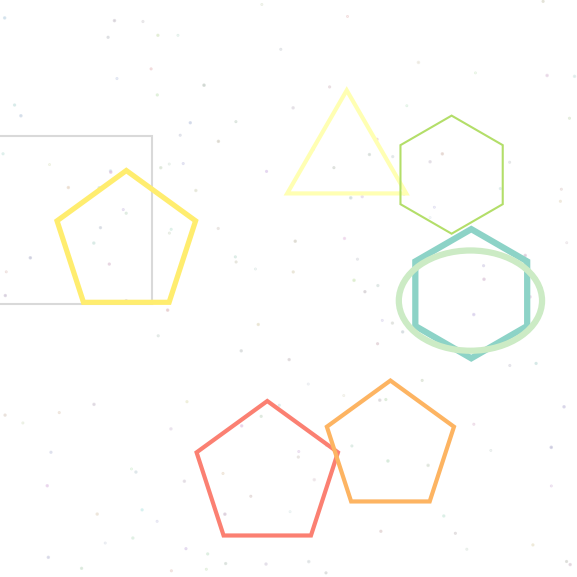[{"shape": "hexagon", "thickness": 3, "radius": 0.56, "center": [0.816, 0.491]}, {"shape": "triangle", "thickness": 2, "radius": 0.6, "center": [0.6, 0.724]}, {"shape": "pentagon", "thickness": 2, "radius": 0.64, "center": [0.463, 0.176]}, {"shape": "pentagon", "thickness": 2, "radius": 0.58, "center": [0.676, 0.224]}, {"shape": "hexagon", "thickness": 1, "radius": 0.51, "center": [0.782, 0.697]}, {"shape": "square", "thickness": 1, "radius": 0.73, "center": [0.118, 0.618]}, {"shape": "oval", "thickness": 3, "radius": 0.62, "center": [0.815, 0.479]}, {"shape": "pentagon", "thickness": 2.5, "radius": 0.63, "center": [0.219, 0.578]}]